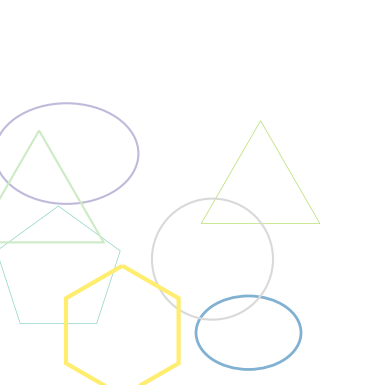[{"shape": "pentagon", "thickness": 0.5, "radius": 0.84, "center": [0.152, 0.296]}, {"shape": "oval", "thickness": 1.5, "radius": 0.93, "center": [0.173, 0.601]}, {"shape": "oval", "thickness": 2, "radius": 0.68, "center": [0.646, 0.136]}, {"shape": "triangle", "thickness": 0.5, "radius": 0.89, "center": [0.677, 0.508]}, {"shape": "circle", "thickness": 1.5, "radius": 0.79, "center": [0.552, 0.327]}, {"shape": "triangle", "thickness": 1.5, "radius": 0.97, "center": [0.101, 0.467]}, {"shape": "hexagon", "thickness": 3, "radius": 0.84, "center": [0.318, 0.141]}]